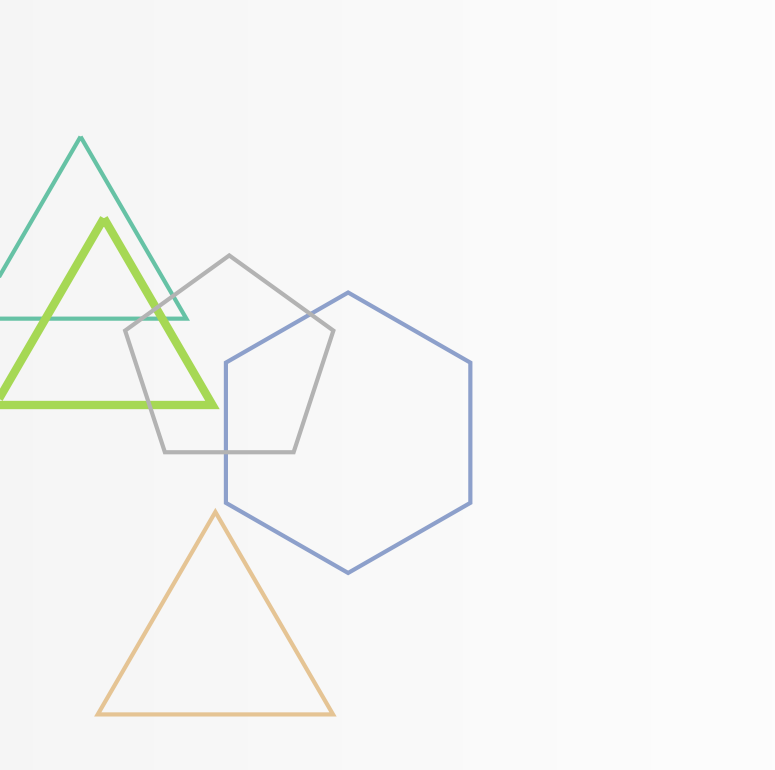[{"shape": "triangle", "thickness": 1.5, "radius": 0.79, "center": [0.104, 0.665]}, {"shape": "hexagon", "thickness": 1.5, "radius": 0.91, "center": [0.449, 0.438]}, {"shape": "triangle", "thickness": 3, "radius": 0.81, "center": [0.134, 0.555]}, {"shape": "triangle", "thickness": 1.5, "radius": 0.88, "center": [0.278, 0.16]}, {"shape": "pentagon", "thickness": 1.5, "radius": 0.71, "center": [0.296, 0.527]}]